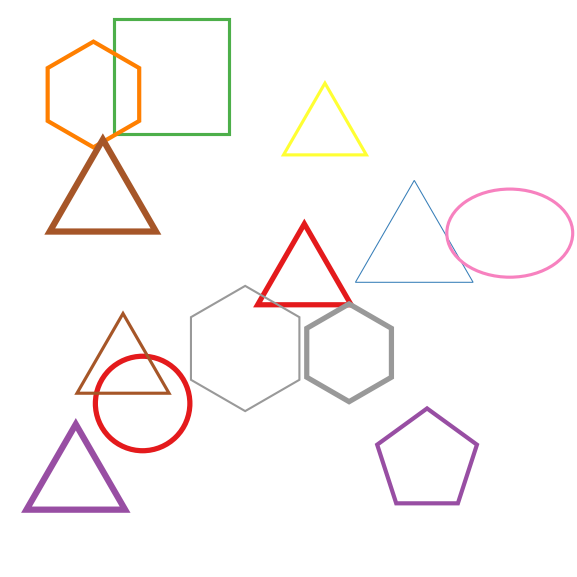[{"shape": "triangle", "thickness": 2.5, "radius": 0.47, "center": [0.527, 0.518]}, {"shape": "circle", "thickness": 2.5, "radius": 0.41, "center": [0.247, 0.3]}, {"shape": "triangle", "thickness": 0.5, "radius": 0.59, "center": [0.717, 0.569]}, {"shape": "square", "thickness": 1.5, "radius": 0.5, "center": [0.297, 0.866]}, {"shape": "triangle", "thickness": 3, "radius": 0.49, "center": [0.131, 0.166]}, {"shape": "pentagon", "thickness": 2, "radius": 0.45, "center": [0.739, 0.201]}, {"shape": "hexagon", "thickness": 2, "radius": 0.46, "center": [0.162, 0.836]}, {"shape": "triangle", "thickness": 1.5, "radius": 0.41, "center": [0.563, 0.772]}, {"shape": "triangle", "thickness": 1.5, "radius": 0.46, "center": [0.213, 0.364]}, {"shape": "triangle", "thickness": 3, "radius": 0.53, "center": [0.178, 0.651]}, {"shape": "oval", "thickness": 1.5, "radius": 0.54, "center": [0.883, 0.595]}, {"shape": "hexagon", "thickness": 2.5, "radius": 0.42, "center": [0.604, 0.388]}, {"shape": "hexagon", "thickness": 1, "radius": 0.54, "center": [0.425, 0.396]}]